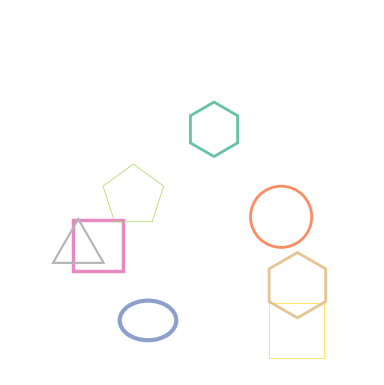[{"shape": "hexagon", "thickness": 2, "radius": 0.35, "center": [0.556, 0.664]}, {"shape": "circle", "thickness": 2, "radius": 0.4, "center": [0.73, 0.437]}, {"shape": "oval", "thickness": 3, "radius": 0.37, "center": [0.384, 0.168]}, {"shape": "square", "thickness": 2.5, "radius": 0.33, "center": [0.255, 0.362]}, {"shape": "pentagon", "thickness": 0.5, "radius": 0.41, "center": [0.346, 0.491]}, {"shape": "square", "thickness": 0.5, "radius": 0.36, "center": [0.771, 0.142]}, {"shape": "hexagon", "thickness": 2, "radius": 0.42, "center": [0.773, 0.259]}, {"shape": "triangle", "thickness": 1.5, "radius": 0.38, "center": [0.203, 0.355]}]